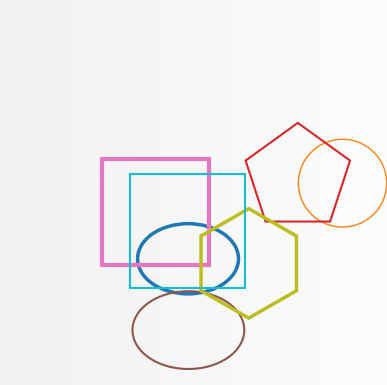[{"shape": "oval", "thickness": 2.5, "radius": 0.65, "center": [0.485, 0.328]}, {"shape": "circle", "thickness": 1, "radius": 0.57, "center": [0.884, 0.524]}, {"shape": "pentagon", "thickness": 1.5, "radius": 0.71, "center": [0.769, 0.539]}, {"shape": "oval", "thickness": 1.5, "radius": 0.72, "center": [0.486, 0.143]}, {"shape": "square", "thickness": 3, "radius": 0.69, "center": [0.401, 0.45]}, {"shape": "hexagon", "thickness": 2.5, "radius": 0.71, "center": [0.642, 0.316]}, {"shape": "square", "thickness": 1.5, "radius": 0.74, "center": [0.485, 0.399]}]